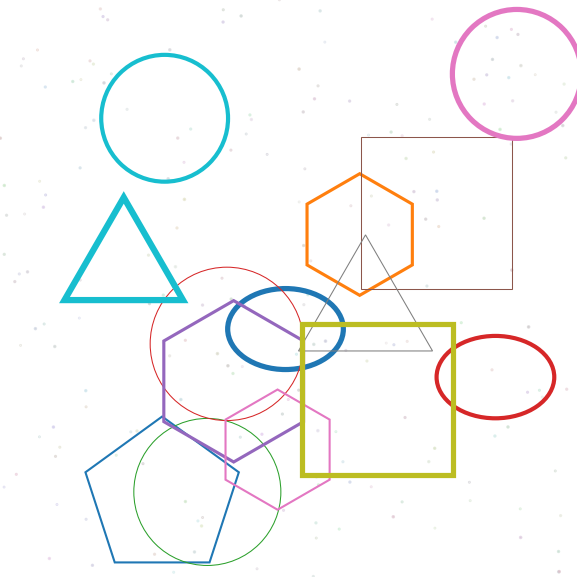[{"shape": "oval", "thickness": 2.5, "radius": 0.5, "center": [0.494, 0.429]}, {"shape": "pentagon", "thickness": 1, "radius": 0.7, "center": [0.281, 0.138]}, {"shape": "hexagon", "thickness": 1.5, "radius": 0.53, "center": [0.623, 0.593]}, {"shape": "circle", "thickness": 0.5, "radius": 0.64, "center": [0.359, 0.147]}, {"shape": "circle", "thickness": 0.5, "radius": 0.66, "center": [0.393, 0.404]}, {"shape": "oval", "thickness": 2, "radius": 0.51, "center": [0.858, 0.346]}, {"shape": "hexagon", "thickness": 1.5, "radius": 0.7, "center": [0.405, 0.339]}, {"shape": "square", "thickness": 0.5, "radius": 0.66, "center": [0.755, 0.63]}, {"shape": "hexagon", "thickness": 1, "radius": 0.52, "center": [0.481, 0.221]}, {"shape": "circle", "thickness": 2.5, "radius": 0.56, "center": [0.895, 0.871]}, {"shape": "triangle", "thickness": 0.5, "radius": 0.67, "center": [0.633, 0.458]}, {"shape": "square", "thickness": 2.5, "radius": 0.66, "center": [0.654, 0.307]}, {"shape": "triangle", "thickness": 3, "radius": 0.59, "center": [0.214, 0.539]}, {"shape": "circle", "thickness": 2, "radius": 0.55, "center": [0.285, 0.794]}]